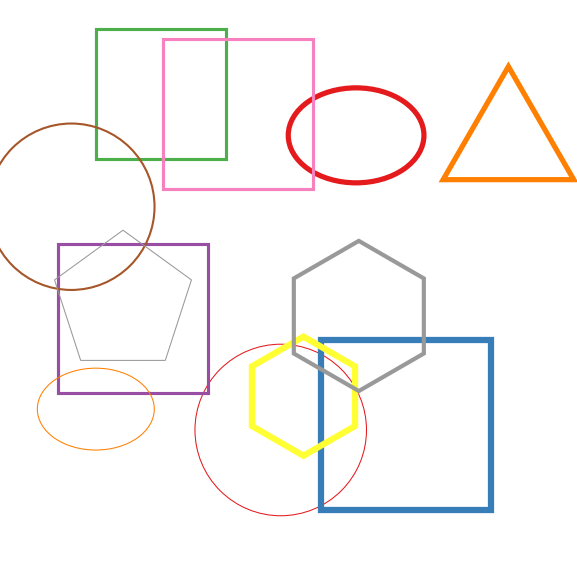[{"shape": "oval", "thickness": 2.5, "radius": 0.59, "center": [0.617, 0.765]}, {"shape": "circle", "thickness": 0.5, "radius": 0.74, "center": [0.486, 0.255]}, {"shape": "square", "thickness": 3, "radius": 0.74, "center": [0.703, 0.264]}, {"shape": "square", "thickness": 1.5, "radius": 0.56, "center": [0.279, 0.837]}, {"shape": "square", "thickness": 1.5, "radius": 0.65, "center": [0.23, 0.448]}, {"shape": "oval", "thickness": 0.5, "radius": 0.51, "center": [0.166, 0.291]}, {"shape": "triangle", "thickness": 2.5, "radius": 0.65, "center": [0.88, 0.753]}, {"shape": "hexagon", "thickness": 3, "radius": 0.52, "center": [0.526, 0.313]}, {"shape": "circle", "thickness": 1, "radius": 0.72, "center": [0.124, 0.641]}, {"shape": "square", "thickness": 1.5, "radius": 0.65, "center": [0.411, 0.802]}, {"shape": "hexagon", "thickness": 2, "radius": 0.65, "center": [0.621, 0.452]}, {"shape": "pentagon", "thickness": 0.5, "radius": 0.62, "center": [0.213, 0.476]}]